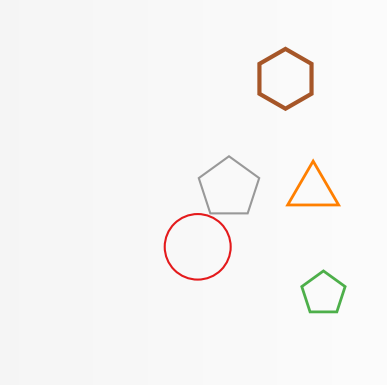[{"shape": "circle", "thickness": 1.5, "radius": 0.43, "center": [0.51, 0.359]}, {"shape": "pentagon", "thickness": 2, "radius": 0.29, "center": [0.835, 0.237]}, {"shape": "triangle", "thickness": 2, "radius": 0.38, "center": [0.808, 0.506]}, {"shape": "hexagon", "thickness": 3, "radius": 0.39, "center": [0.737, 0.795]}, {"shape": "pentagon", "thickness": 1.5, "radius": 0.41, "center": [0.591, 0.512]}]